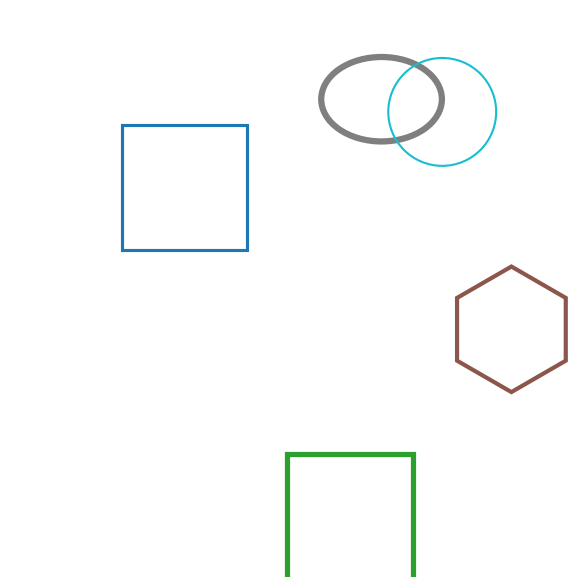[{"shape": "square", "thickness": 1.5, "radius": 0.54, "center": [0.32, 0.675]}, {"shape": "square", "thickness": 2.5, "radius": 0.54, "center": [0.606, 0.104]}, {"shape": "hexagon", "thickness": 2, "radius": 0.54, "center": [0.886, 0.429]}, {"shape": "oval", "thickness": 3, "radius": 0.52, "center": [0.661, 0.827]}, {"shape": "circle", "thickness": 1, "radius": 0.47, "center": [0.766, 0.805]}]